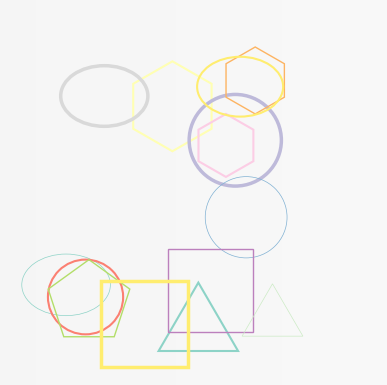[{"shape": "triangle", "thickness": 1.5, "radius": 0.59, "center": [0.512, 0.148]}, {"shape": "oval", "thickness": 0.5, "radius": 0.57, "center": [0.171, 0.26]}, {"shape": "hexagon", "thickness": 1.5, "radius": 0.58, "center": [0.445, 0.724]}, {"shape": "circle", "thickness": 2.5, "radius": 0.59, "center": [0.607, 0.636]}, {"shape": "circle", "thickness": 1.5, "radius": 0.49, "center": [0.221, 0.229]}, {"shape": "circle", "thickness": 0.5, "radius": 0.53, "center": [0.635, 0.436]}, {"shape": "hexagon", "thickness": 1, "radius": 0.43, "center": [0.659, 0.791]}, {"shape": "pentagon", "thickness": 1, "radius": 0.55, "center": [0.23, 0.215]}, {"shape": "hexagon", "thickness": 1.5, "radius": 0.41, "center": [0.583, 0.622]}, {"shape": "oval", "thickness": 2.5, "radius": 0.56, "center": [0.269, 0.751]}, {"shape": "square", "thickness": 1, "radius": 0.54, "center": [0.543, 0.245]}, {"shape": "triangle", "thickness": 0.5, "radius": 0.45, "center": [0.703, 0.172]}, {"shape": "oval", "thickness": 1.5, "radius": 0.56, "center": [0.62, 0.775]}, {"shape": "square", "thickness": 2.5, "radius": 0.56, "center": [0.373, 0.158]}]